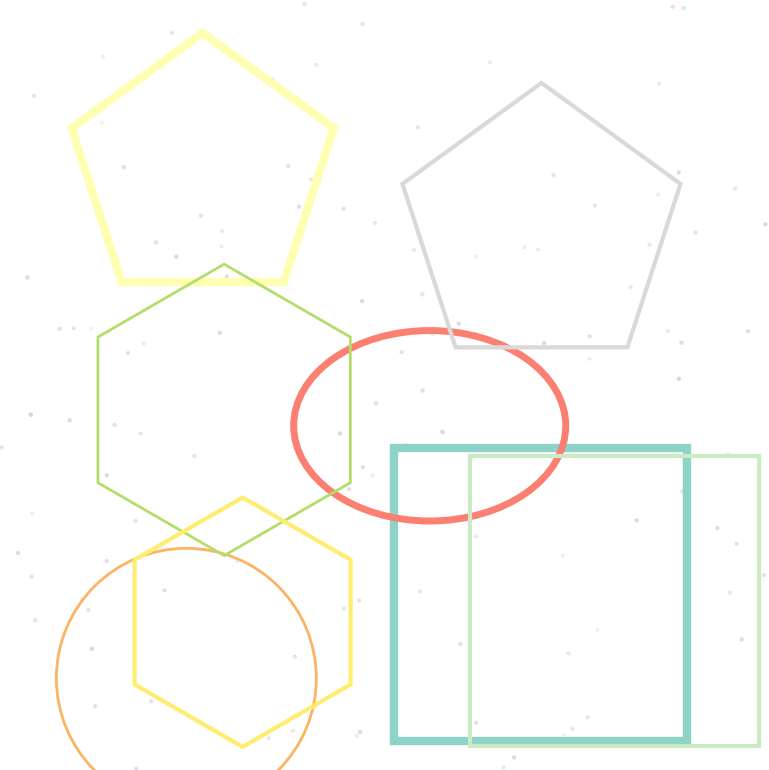[{"shape": "square", "thickness": 3, "radius": 0.95, "center": [0.702, 0.227]}, {"shape": "pentagon", "thickness": 3, "radius": 0.89, "center": [0.263, 0.778]}, {"shape": "oval", "thickness": 2.5, "radius": 0.88, "center": [0.558, 0.447]}, {"shape": "circle", "thickness": 1, "radius": 0.84, "center": [0.242, 0.119]}, {"shape": "hexagon", "thickness": 1, "radius": 0.95, "center": [0.291, 0.468]}, {"shape": "pentagon", "thickness": 1.5, "radius": 0.95, "center": [0.703, 0.702]}, {"shape": "square", "thickness": 1.5, "radius": 0.94, "center": [0.798, 0.22]}, {"shape": "hexagon", "thickness": 1.5, "radius": 0.81, "center": [0.315, 0.192]}]